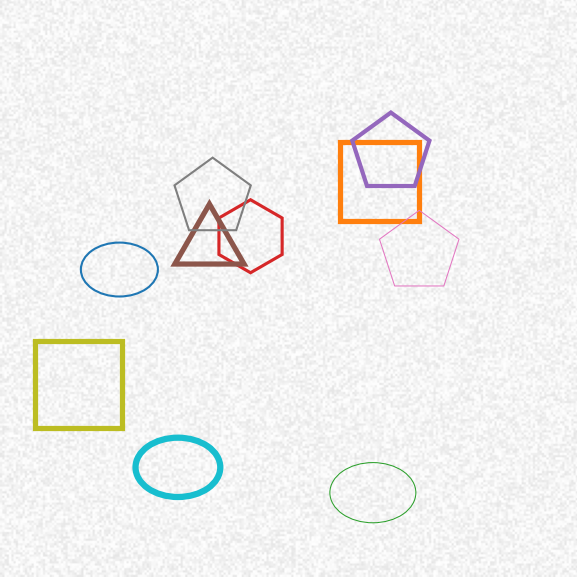[{"shape": "oval", "thickness": 1, "radius": 0.33, "center": [0.207, 0.532]}, {"shape": "square", "thickness": 2.5, "radius": 0.34, "center": [0.658, 0.685]}, {"shape": "oval", "thickness": 0.5, "radius": 0.37, "center": [0.646, 0.146]}, {"shape": "hexagon", "thickness": 1.5, "radius": 0.32, "center": [0.434, 0.59]}, {"shape": "pentagon", "thickness": 2, "radius": 0.35, "center": [0.677, 0.734]}, {"shape": "triangle", "thickness": 2.5, "radius": 0.35, "center": [0.363, 0.577]}, {"shape": "pentagon", "thickness": 0.5, "radius": 0.36, "center": [0.726, 0.563]}, {"shape": "pentagon", "thickness": 1, "radius": 0.35, "center": [0.368, 0.657]}, {"shape": "square", "thickness": 2.5, "radius": 0.38, "center": [0.136, 0.333]}, {"shape": "oval", "thickness": 3, "radius": 0.37, "center": [0.308, 0.19]}]